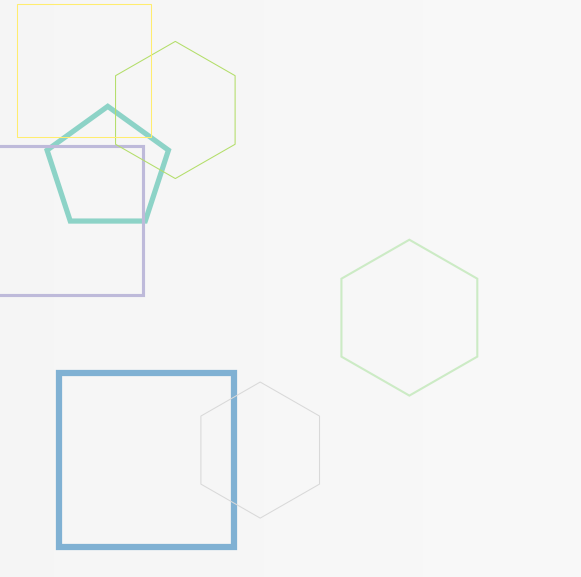[{"shape": "pentagon", "thickness": 2.5, "radius": 0.55, "center": [0.185, 0.705]}, {"shape": "square", "thickness": 1.5, "radius": 0.65, "center": [0.117, 0.617]}, {"shape": "square", "thickness": 3, "radius": 0.75, "center": [0.252, 0.203]}, {"shape": "hexagon", "thickness": 0.5, "radius": 0.59, "center": [0.302, 0.809]}, {"shape": "hexagon", "thickness": 0.5, "radius": 0.59, "center": [0.448, 0.22]}, {"shape": "hexagon", "thickness": 1, "radius": 0.67, "center": [0.704, 0.449]}, {"shape": "square", "thickness": 0.5, "radius": 0.57, "center": [0.144, 0.877]}]